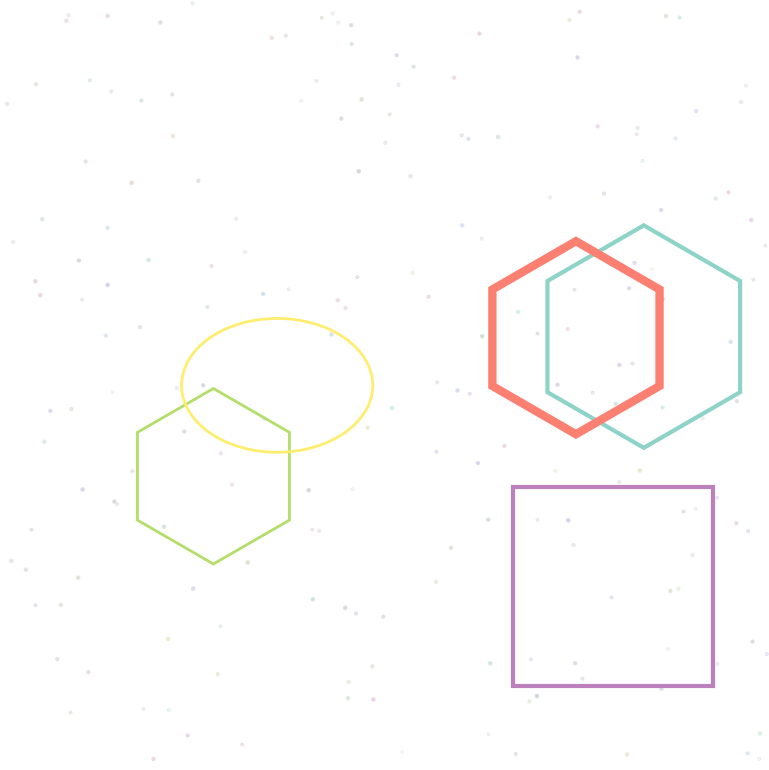[{"shape": "hexagon", "thickness": 1.5, "radius": 0.72, "center": [0.836, 0.563]}, {"shape": "hexagon", "thickness": 3, "radius": 0.63, "center": [0.748, 0.561]}, {"shape": "hexagon", "thickness": 1, "radius": 0.57, "center": [0.277, 0.382]}, {"shape": "square", "thickness": 1.5, "radius": 0.65, "center": [0.796, 0.239]}, {"shape": "oval", "thickness": 1, "radius": 0.62, "center": [0.36, 0.5]}]